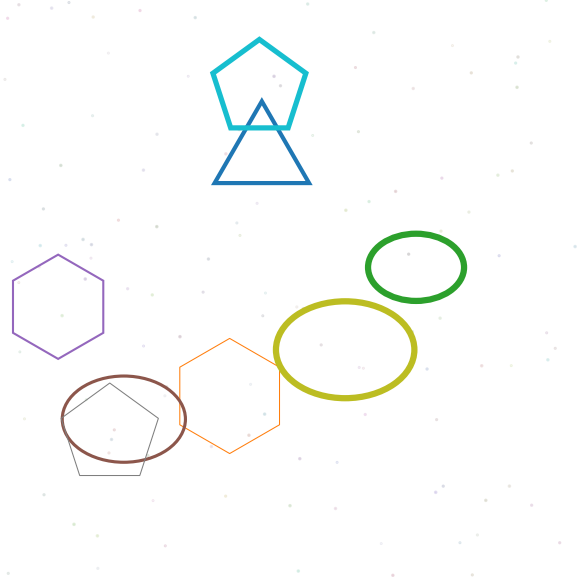[{"shape": "triangle", "thickness": 2, "radius": 0.47, "center": [0.453, 0.729]}, {"shape": "hexagon", "thickness": 0.5, "radius": 0.5, "center": [0.398, 0.313]}, {"shape": "oval", "thickness": 3, "radius": 0.42, "center": [0.72, 0.536]}, {"shape": "hexagon", "thickness": 1, "radius": 0.45, "center": [0.101, 0.468]}, {"shape": "oval", "thickness": 1.5, "radius": 0.53, "center": [0.214, 0.273]}, {"shape": "pentagon", "thickness": 0.5, "radius": 0.44, "center": [0.19, 0.247]}, {"shape": "oval", "thickness": 3, "radius": 0.6, "center": [0.598, 0.394]}, {"shape": "pentagon", "thickness": 2.5, "radius": 0.42, "center": [0.449, 0.846]}]